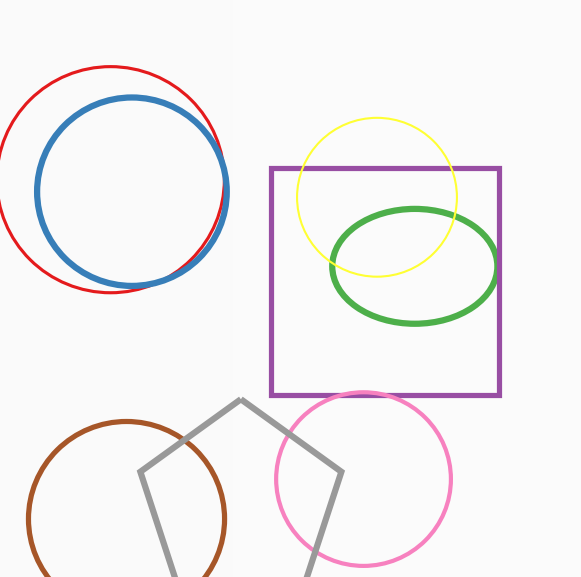[{"shape": "circle", "thickness": 1.5, "radius": 0.98, "center": [0.19, 0.688]}, {"shape": "circle", "thickness": 3, "radius": 0.82, "center": [0.227, 0.667]}, {"shape": "oval", "thickness": 3, "radius": 0.71, "center": [0.714, 0.538]}, {"shape": "square", "thickness": 2.5, "radius": 0.98, "center": [0.662, 0.511]}, {"shape": "circle", "thickness": 1, "radius": 0.69, "center": [0.649, 0.658]}, {"shape": "circle", "thickness": 2.5, "radius": 0.84, "center": [0.218, 0.101]}, {"shape": "circle", "thickness": 2, "radius": 0.75, "center": [0.625, 0.17]}, {"shape": "pentagon", "thickness": 3, "radius": 0.91, "center": [0.414, 0.126]}]